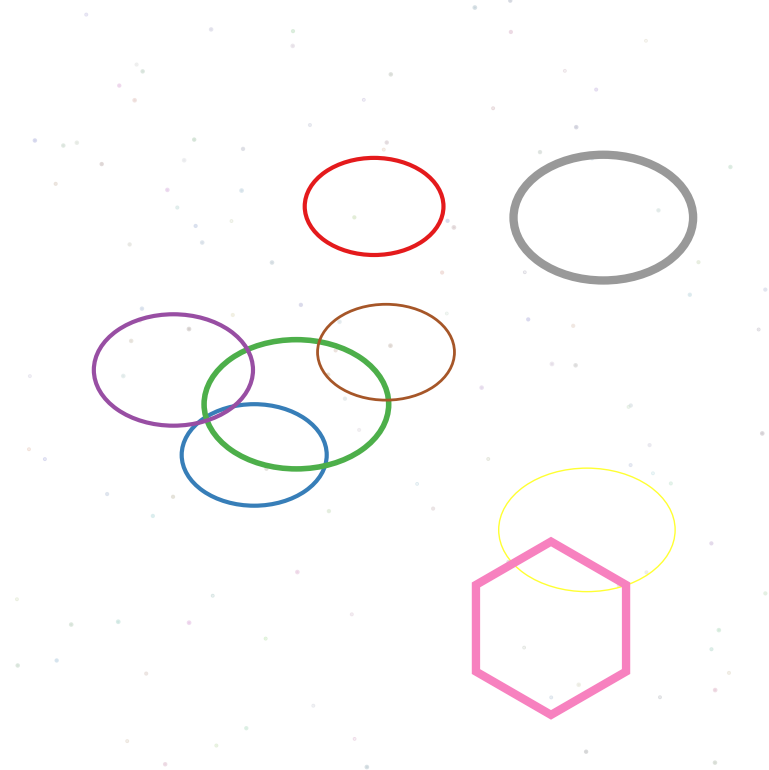[{"shape": "oval", "thickness": 1.5, "radius": 0.45, "center": [0.486, 0.732]}, {"shape": "oval", "thickness": 1.5, "radius": 0.47, "center": [0.33, 0.409]}, {"shape": "oval", "thickness": 2, "radius": 0.6, "center": [0.385, 0.475]}, {"shape": "oval", "thickness": 1.5, "radius": 0.52, "center": [0.225, 0.52]}, {"shape": "oval", "thickness": 0.5, "radius": 0.57, "center": [0.762, 0.312]}, {"shape": "oval", "thickness": 1, "radius": 0.44, "center": [0.501, 0.543]}, {"shape": "hexagon", "thickness": 3, "radius": 0.56, "center": [0.716, 0.184]}, {"shape": "oval", "thickness": 3, "radius": 0.58, "center": [0.784, 0.717]}]